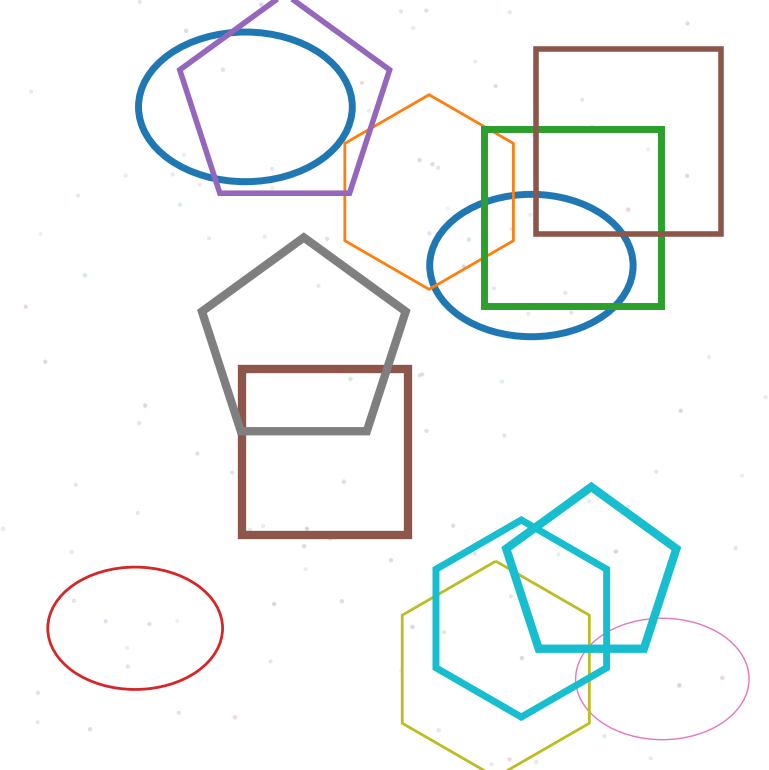[{"shape": "oval", "thickness": 2.5, "radius": 0.69, "center": [0.319, 0.861]}, {"shape": "oval", "thickness": 2.5, "radius": 0.66, "center": [0.69, 0.655]}, {"shape": "hexagon", "thickness": 1, "radius": 0.63, "center": [0.557, 0.751]}, {"shape": "square", "thickness": 2.5, "radius": 0.58, "center": [0.743, 0.718]}, {"shape": "oval", "thickness": 1, "radius": 0.57, "center": [0.176, 0.184]}, {"shape": "pentagon", "thickness": 2, "radius": 0.72, "center": [0.37, 0.865]}, {"shape": "square", "thickness": 3, "radius": 0.54, "center": [0.422, 0.413]}, {"shape": "square", "thickness": 2, "radius": 0.6, "center": [0.816, 0.816]}, {"shape": "oval", "thickness": 0.5, "radius": 0.56, "center": [0.86, 0.118]}, {"shape": "pentagon", "thickness": 3, "radius": 0.7, "center": [0.395, 0.552]}, {"shape": "hexagon", "thickness": 1, "radius": 0.7, "center": [0.644, 0.131]}, {"shape": "hexagon", "thickness": 2.5, "radius": 0.64, "center": [0.677, 0.197]}, {"shape": "pentagon", "thickness": 3, "radius": 0.58, "center": [0.768, 0.252]}]